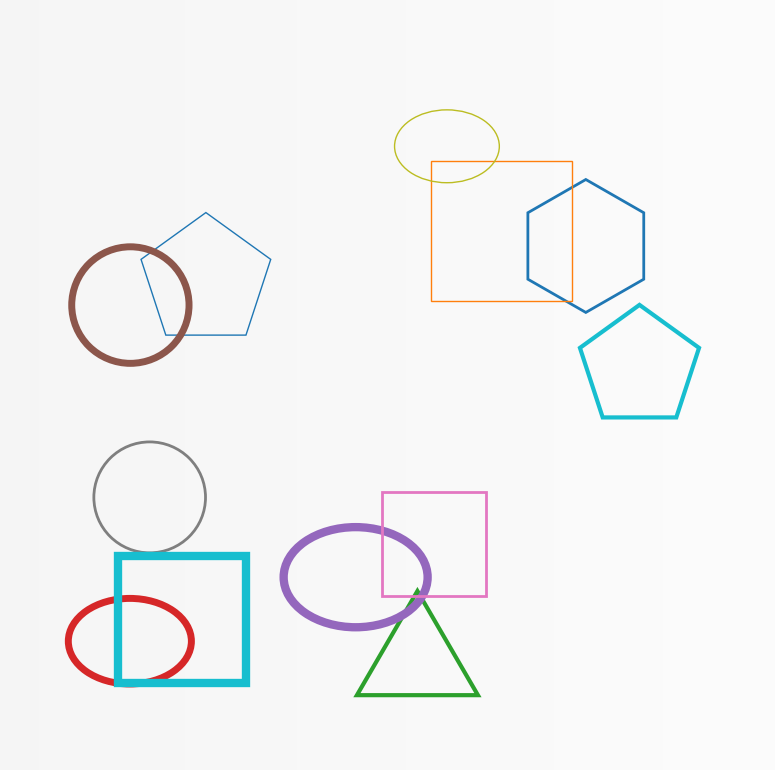[{"shape": "pentagon", "thickness": 0.5, "radius": 0.44, "center": [0.266, 0.636]}, {"shape": "hexagon", "thickness": 1, "radius": 0.43, "center": [0.756, 0.681]}, {"shape": "square", "thickness": 0.5, "radius": 0.46, "center": [0.647, 0.7]}, {"shape": "triangle", "thickness": 1.5, "radius": 0.45, "center": [0.539, 0.142]}, {"shape": "oval", "thickness": 2.5, "radius": 0.4, "center": [0.168, 0.167]}, {"shape": "oval", "thickness": 3, "radius": 0.46, "center": [0.459, 0.25]}, {"shape": "circle", "thickness": 2.5, "radius": 0.38, "center": [0.168, 0.604]}, {"shape": "square", "thickness": 1, "radius": 0.34, "center": [0.56, 0.293]}, {"shape": "circle", "thickness": 1, "radius": 0.36, "center": [0.193, 0.354]}, {"shape": "oval", "thickness": 0.5, "radius": 0.34, "center": [0.577, 0.81]}, {"shape": "pentagon", "thickness": 1.5, "radius": 0.4, "center": [0.825, 0.523]}, {"shape": "square", "thickness": 3, "radius": 0.41, "center": [0.235, 0.195]}]